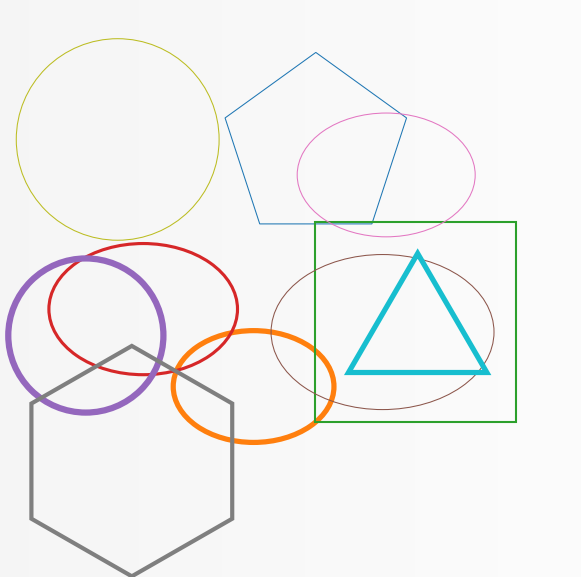[{"shape": "pentagon", "thickness": 0.5, "radius": 0.82, "center": [0.543, 0.744]}, {"shape": "oval", "thickness": 2.5, "radius": 0.69, "center": [0.436, 0.33]}, {"shape": "square", "thickness": 1, "radius": 0.87, "center": [0.715, 0.442]}, {"shape": "oval", "thickness": 1.5, "radius": 0.81, "center": [0.246, 0.464]}, {"shape": "circle", "thickness": 3, "radius": 0.67, "center": [0.148, 0.418]}, {"shape": "oval", "thickness": 0.5, "radius": 0.96, "center": [0.658, 0.424]}, {"shape": "oval", "thickness": 0.5, "radius": 0.77, "center": [0.664, 0.696]}, {"shape": "hexagon", "thickness": 2, "radius": 1.0, "center": [0.227, 0.201]}, {"shape": "circle", "thickness": 0.5, "radius": 0.87, "center": [0.202, 0.758]}, {"shape": "triangle", "thickness": 2.5, "radius": 0.69, "center": [0.719, 0.423]}]